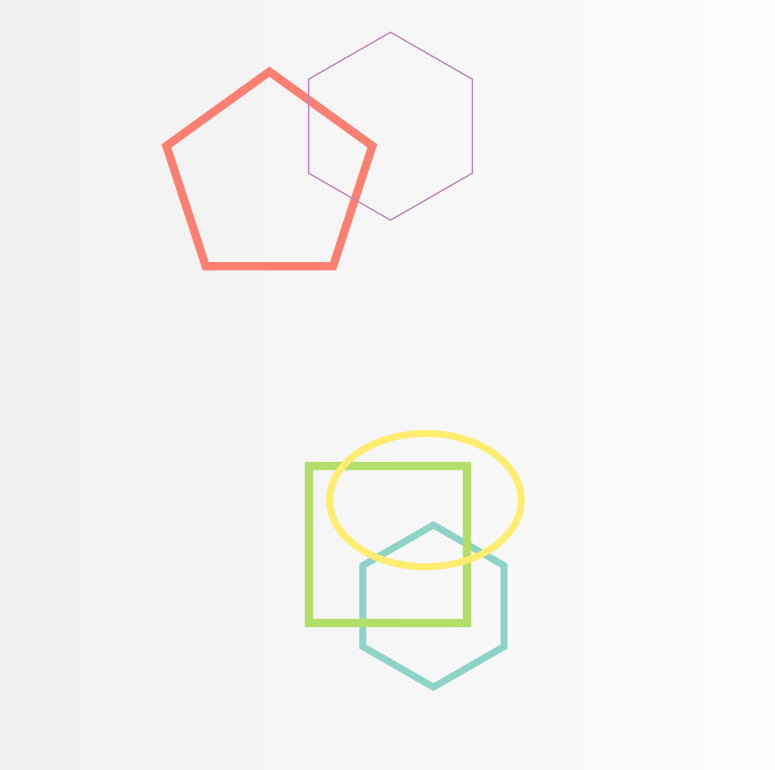[{"shape": "hexagon", "thickness": 2.5, "radius": 0.53, "center": [0.559, 0.213]}, {"shape": "pentagon", "thickness": 3, "radius": 0.7, "center": [0.348, 0.767]}, {"shape": "square", "thickness": 3, "radius": 0.51, "center": [0.5, 0.293]}, {"shape": "hexagon", "thickness": 0.5, "radius": 0.61, "center": [0.504, 0.836]}, {"shape": "oval", "thickness": 2.5, "radius": 0.62, "center": [0.549, 0.35]}]